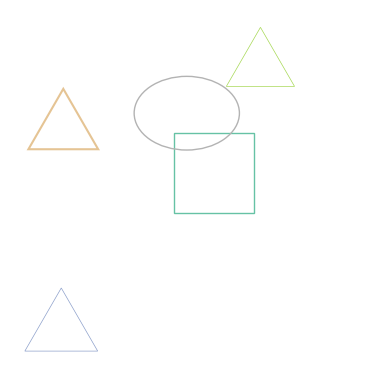[{"shape": "square", "thickness": 1, "radius": 0.52, "center": [0.555, 0.551]}, {"shape": "triangle", "thickness": 0.5, "radius": 0.55, "center": [0.159, 0.143]}, {"shape": "triangle", "thickness": 0.5, "radius": 0.51, "center": [0.676, 0.827]}, {"shape": "triangle", "thickness": 1.5, "radius": 0.52, "center": [0.164, 0.665]}, {"shape": "oval", "thickness": 1, "radius": 0.68, "center": [0.485, 0.706]}]